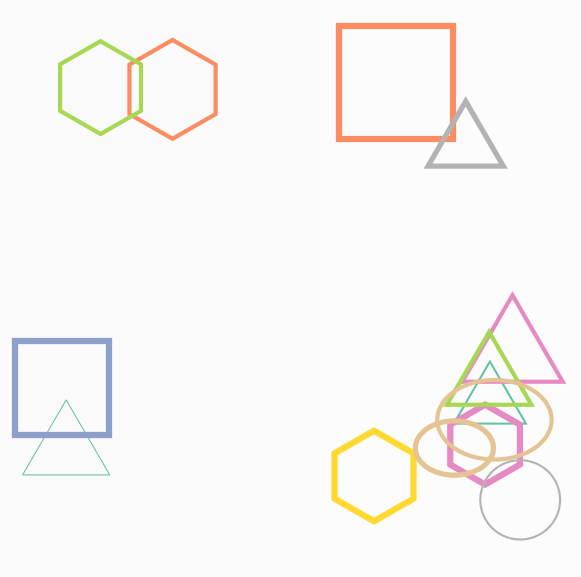[{"shape": "triangle", "thickness": 1, "radius": 0.36, "center": [0.843, 0.301]}, {"shape": "triangle", "thickness": 0.5, "radius": 0.43, "center": [0.114, 0.22]}, {"shape": "hexagon", "thickness": 2, "radius": 0.43, "center": [0.297, 0.844]}, {"shape": "square", "thickness": 3, "radius": 0.49, "center": [0.682, 0.857]}, {"shape": "square", "thickness": 3, "radius": 0.41, "center": [0.107, 0.327]}, {"shape": "hexagon", "thickness": 3, "radius": 0.35, "center": [0.835, 0.229]}, {"shape": "triangle", "thickness": 2, "radius": 0.5, "center": [0.882, 0.388]}, {"shape": "triangle", "thickness": 2, "radius": 0.42, "center": [0.842, 0.34]}, {"shape": "hexagon", "thickness": 2, "radius": 0.4, "center": [0.173, 0.847]}, {"shape": "hexagon", "thickness": 3, "radius": 0.39, "center": [0.643, 0.175]}, {"shape": "oval", "thickness": 2, "radius": 0.49, "center": [0.851, 0.272]}, {"shape": "oval", "thickness": 2.5, "radius": 0.34, "center": [0.782, 0.223]}, {"shape": "circle", "thickness": 1, "radius": 0.34, "center": [0.895, 0.134]}, {"shape": "triangle", "thickness": 2.5, "radius": 0.37, "center": [0.801, 0.749]}]